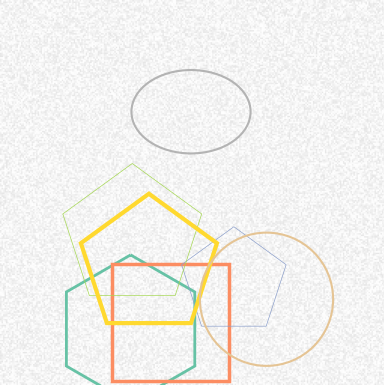[{"shape": "hexagon", "thickness": 2, "radius": 0.96, "center": [0.339, 0.145]}, {"shape": "square", "thickness": 2.5, "radius": 0.76, "center": [0.443, 0.162]}, {"shape": "pentagon", "thickness": 0.5, "radius": 0.71, "center": [0.607, 0.268]}, {"shape": "pentagon", "thickness": 0.5, "radius": 0.95, "center": [0.344, 0.386]}, {"shape": "pentagon", "thickness": 3, "radius": 0.93, "center": [0.387, 0.311]}, {"shape": "circle", "thickness": 1.5, "radius": 0.87, "center": [0.692, 0.223]}, {"shape": "oval", "thickness": 1.5, "radius": 0.77, "center": [0.496, 0.71]}]